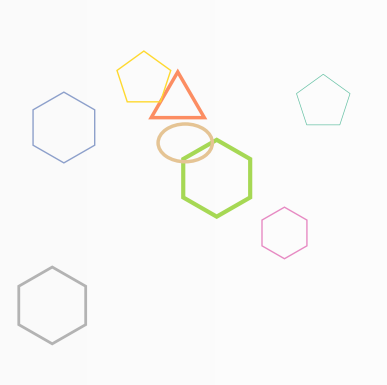[{"shape": "pentagon", "thickness": 0.5, "radius": 0.36, "center": [0.834, 0.734]}, {"shape": "triangle", "thickness": 2.5, "radius": 0.4, "center": [0.459, 0.734]}, {"shape": "hexagon", "thickness": 1, "radius": 0.46, "center": [0.165, 0.669]}, {"shape": "hexagon", "thickness": 1, "radius": 0.33, "center": [0.734, 0.395]}, {"shape": "hexagon", "thickness": 3, "radius": 0.5, "center": [0.559, 0.537]}, {"shape": "pentagon", "thickness": 1, "radius": 0.36, "center": [0.371, 0.794]}, {"shape": "oval", "thickness": 2.5, "radius": 0.35, "center": [0.478, 0.629]}, {"shape": "hexagon", "thickness": 2, "radius": 0.5, "center": [0.135, 0.207]}]